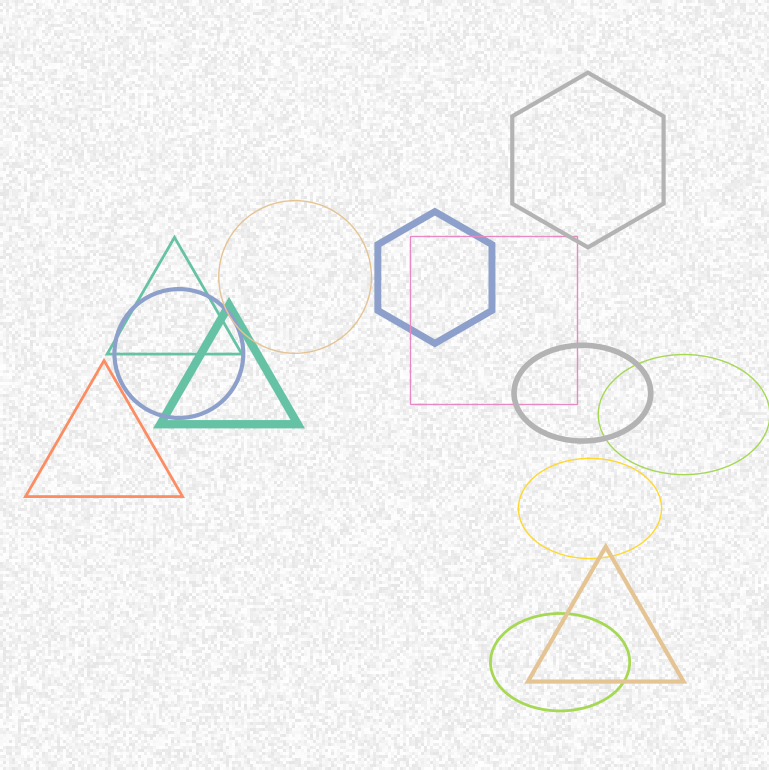[{"shape": "triangle", "thickness": 1, "radius": 0.51, "center": [0.227, 0.591]}, {"shape": "triangle", "thickness": 3, "radius": 0.52, "center": [0.297, 0.501]}, {"shape": "triangle", "thickness": 1, "radius": 0.59, "center": [0.135, 0.414]}, {"shape": "hexagon", "thickness": 2.5, "radius": 0.43, "center": [0.565, 0.64]}, {"shape": "circle", "thickness": 1.5, "radius": 0.42, "center": [0.232, 0.541]}, {"shape": "square", "thickness": 0.5, "radius": 0.54, "center": [0.64, 0.584]}, {"shape": "oval", "thickness": 1, "radius": 0.45, "center": [0.727, 0.14]}, {"shape": "oval", "thickness": 0.5, "radius": 0.56, "center": [0.888, 0.462]}, {"shape": "oval", "thickness": 0.5, "radius": 0.46, "center": [0.766, 0.34]}, {"shape": "circle", "thickness": 0.5, "radius": 0.5, "center": [0.383, 0.64]}, {"shape": "triangle", "thickness": 1.5, "radius": 0.58, "center": [0.787, 0.173]}, {"shape": "hexagon", "thickness": 1.5, "radius": 0.57, "center": [0.764, 0.792]}, {"shape": "oval", "thickness": 2, "radius": 0.44, "center": [0.756, 0.489]}]